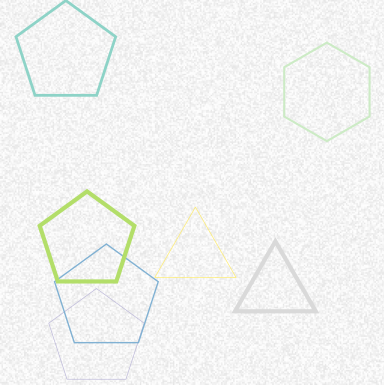[{"shape": "pentagon", "thickness": 2, "radius": 0.68, "center": [0.171, 0.863]}, {"shape": "pentagon", "thickness": 0.5, "radius": 0.65, "center": [0.251, 0.12]}, {"shape": "pentagon", "thickness": 1, "radius": 0.71, "center": [0.276, 0.225]}, {"shape": "pentagon", "thickness": 3, "radius": 0.65, "center": [0.226, 0.374]}, {"shape": "triangle", "thickness": 3, "radius": 0.61, "center": [0.715, 0.252]}, {"shape": "hexagon", "thickness": 1.5, "radius": 0.64, "center": [0.849, 0.761]}, {"shape": "triangle", "thickness": 0.5, "radius": 0.61, "center": [0.508, 0.34]}]